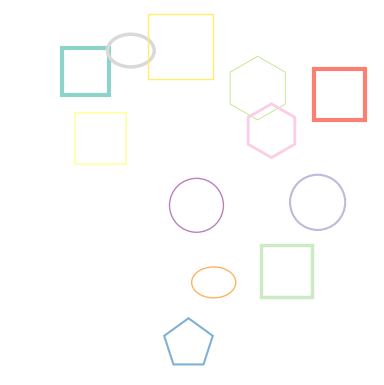[{"shape": "square", "thickness": 3, "radius": 0.31, "center": [0.222, 0.814]}, {"shape": "square", "thickness": 1.5, "radius": 0.33, "center": [0.26, 0.641]}, {"shape": "circle", "thickness": 1.5, "radius": 0.36, "center": [0.825, 0.474]}, {"shape": "square", "thickness": 3, "radius": 0.34, "center": [0.882, 0.755]}, {"shape": "pentagon", "thickness": 1.5, "radius": 0.33, "center": [0.49, 0.107]}, {"shape": "oval", "thickness": 1, "radius": 0.29, "center": [0.555, 0.266]}, {"shape": "hexagon", "thickness": 0.5, "radius": 0.41, "center": [0.669, 0.771]}, {"shape": "hexagon", "thickness": 2, "radius": 0.35, "center": [0.705, 0.66]}, {"shape": "oval", "thickness": 2.5, "radius": 0.3, "center": [0.34, 0.869]}, {"shape": "circle", "thickness": 1, "radius": 0.35, "center": [0.51, 0.467]}, {"shape": "square", "thickness": 2.5, "radius": 0.33, "center": [0.745, 0.296]}, {"shape": "square", "thickness": 1, "radius": 0.42, "center": [0.47, 0.879]}]